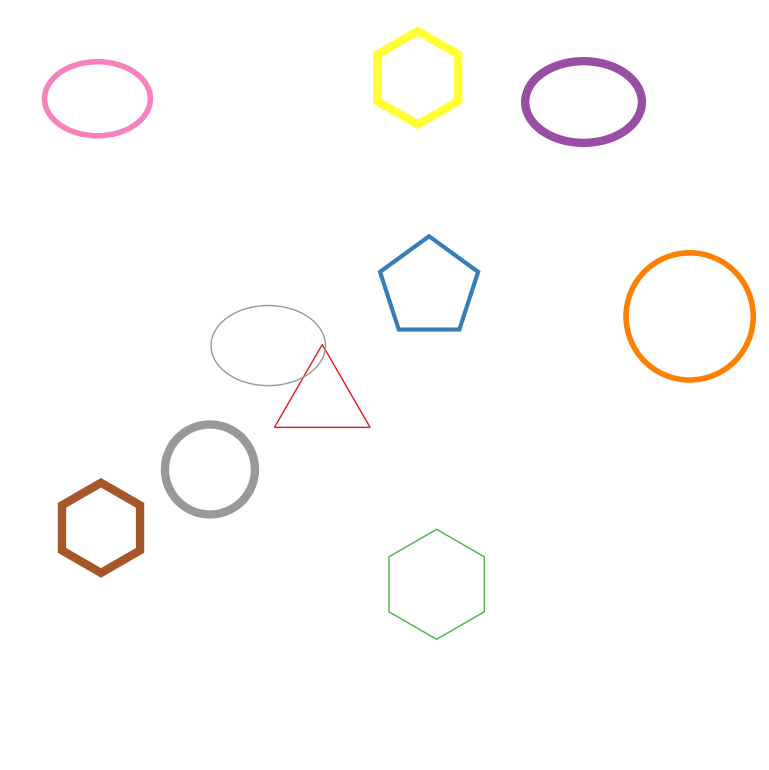[{"shape": "triangle", "thickness": 0.5, "radius": 0.36, "center": [0.419, 0.481]}, {"shape": "pentagon", "thickness": 1.5, "radius": 0.33, "center": [0.557, 0.626]}, {"shape": "hexagon", "thickness": 0.5, "radius": 0.36, "center": [0.567, 0.241]}, {"shape": "oval", "thickness": 3, "radius": 0.38, "center": [0.758, 0.868]}, {"shape": "circle", "thickness": 2, "radius": 0.41, "center": [0.896, 0.589]}, {"shape": "hexagon", "thickness": 3, "radius": 0.3, "center": [0.543, 0.899]}, {"shape": "hexagon", "thickness": 3, "radius": 0.29, "center": [0.131, 0.314]}, {"shape": "oval", "thickness": 2, "radius": 0.34, "center": [0.127, 0.872]}, {"shape": "circle", "thickness": 3, "radius": 0.29, "center": [0.273, 0.39]}, {"shape": "oval", "thickness": 0.5, "radius": 0.37, "center": [0.348, 0.551]}]